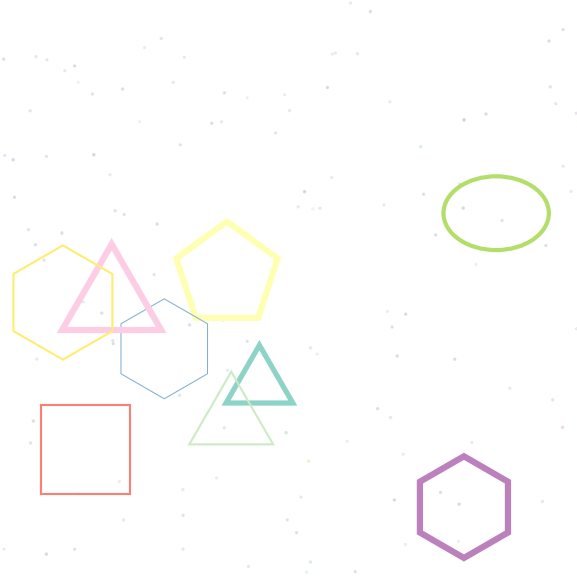[{"shape": "triangle", "thickness": 2.5, "radius": 0.33, "center": [0.449, 0.335]}, {"shape": "pentagon", "thickness": 3, "radius": 0.46, "center": [0.393, 0.523]}, {"shape": "square", "thickness": 1, "radius": 0.39, "center": [0.149, 0.221]}, {"shape": "hexagon", "thickness": 0.5, "radius": 0.43, "center": [0.284, 0.395]}, {"shape": "oval", "thickness": 2, "radius": 0.46, "center": [0.859, 0.63]}, {"shape": "triangle", "thickness": 3, "radius": 0.5, "center": [0.193, 0.477]}, {"shape": "hexagon", "thickness": 3, "radius": 0.44, "center": [0.803, 0.121]}, {"shape": "triangle", "thickness": 1, "radius": 0.42, "center": [0.4, 0.272]}, {"shape": "hexagon", "thickness": 1, "radius": 0.49, "center": [0.109, 0.475]}]